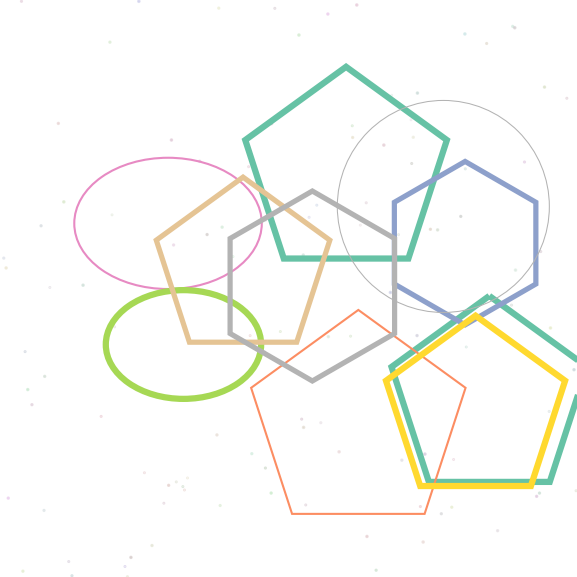[{"shape": "pentagon", "thickness": 3, "radius": 0.92, "center": [0.599, 0.7]}, {"shape": "pentagon", "thickness": 3, "radius": 0.89, "center": [0.847, 0.309]}, {"shape": "pentagon", "thickness": 1, "radius": 0.98, "center": [0.62, 0.267]}, {"shape": "hexagon", "thickness": 2.5, "radius": 0.71, "center": [0.805, 0.578]}, {"shape": "oval", "thickness": 1, "radius": 0.81, "center": [0.291, 0.612]}, {"shape": "oval", "thickness": 3, "radius": 0.67, "center": [0.318, 0.403]}, {"shape": "pentagon", "thickness": 3, "radius": 0.82, "center": [0.823, 0.289]}, {"shape": "pentagon", "thickness": 2.5, "radius": 0.79, "center": [0.421, 0.534]}, {"shape": "circle", "thickness": 0.5, "radius": 0.92, "center": [0.768, 0.642]}, {"shape": "hexagon", "thickness": 2.5, "radius": 0.82, "center": [0.541, 0.504]}]